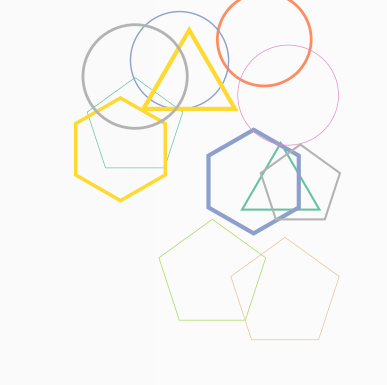[{"shape": "pentagon", "thickness": 0.5, "radius": 0.65, "center": [0.348, 0.669]}, {"shape": "triangle", "thickness": 1.5, "radius": 0.58, "center": [0.725, 0.513]}, {"shape": "circle", "thickness": 2, "radius": 0.61, "center": [0.682, 0.898]}, {"shape": "circle", "thickness": 1, "radius": 0.63, "center": [0.463, 0.843]}, {"shape": "hexagon", "thickness": 3, "radius": 0.67, "center": [0.655, 0.528]}, {"shape": "circle", "thickness": 0.5, "radius": 0.65, "center": [0.744, 0.753]}, {"shape": "pentagon", "thickness": 0.5, "radius": 0.72, "center": [0.548, 0.286]}, {"shape": "hexagon", "thickness": 2.5, "radius": 0.67, "center": [0.311, 0.612]}, {"shape": "triangle", "thickness": 3, "radius": 0.68, "center": [0.488, 0.785]}, {"shape": "pentagon", "thickness": 0.5, "radius": 0.74, "center": [0.736, 0.236]}, {"shape": "circle", "thickness": 2, "radius": 0.67, "center": [0.349, 0.801]}, {"shape": "pentagon", "thickness": 1.5, "radius": 0.54, "center": [0.775, 0.517]}]